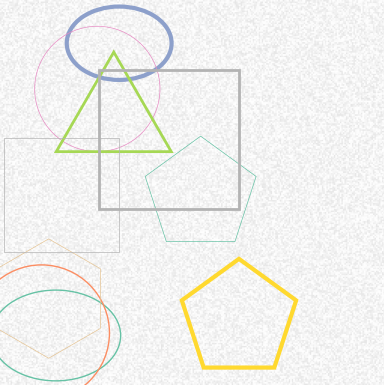[{"shape": "oval", "thickness": 1, "radius": 0.84, "center": [0.145, 0.129]}, {"shape": "pentagon", "thickness": 0.5, "radius": 0.76, "center": [0.521, 0.495]}, {"shape": "circle", "thickness": 1, "radius": 0.88, "center": [0.108, 0.135]}, {"shape": "oval", "thickness": 3, "radius": 0.68, "center": [0.31, 0.888]}, {"shape": "circle", "thickness": 0.5, "radius": 0.81, "center": [0.253, 0.769]}, {"shape": "triangle", "thickness": 2, "radius": 0.86, "center": [0.295, 0.692]}, {"shape": "pentagon", "thickness": 3, "radius": 0.78, "center": [0.621, 0.172]}, {"shape": "hexagon", "thickness": 0.5, "radius": 0.78, "center": [0.126, 0.225]}, {"shape": "square", "thickness": 2, "radius": 0.9, "center": [0.439, 0.637]}, {"shape": "square", "thickness": 0.5, "radius": 0.74, "center": [0.159, 0.494]}]